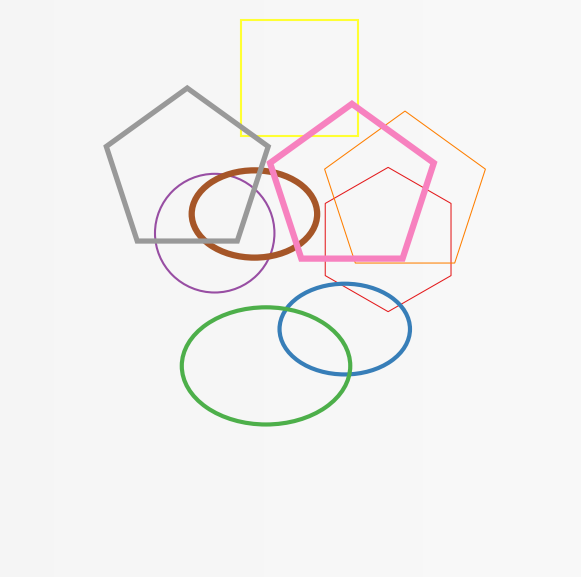[{"shape": "hexagon", "thickness": 0.5, "radius": 0.62, "center": [0.668, 0.584]}, {"shape": "oval", "thickness": 2, "radius": 0.56, "center": [0.593, 0.429]}, {"shape": "oval", "thickness": 2, "radius": 0.72, "center": [0.458, 0.366]}, {"shape": "circle", "thickness": 1, "radius": 0.51, "center": [0.369, 0.595]}, {"shape": "pentagon", "thickness": 0.5, "radius": 0.73, "center": [0.697, 0.661]}, {"shape": "square", "thickness": 1, "radius": 0.5, "center": [0.515, 0.864]}, {"shape": "oval", "thickness": 3, "radius": 0.54, "center": [0.438, 0.629]}, {"shape": "pentagon", "thickness": 3, "radius": 0.74, "center": [0.605, 0.671]}, {"shape": "pentagon", "thickness": 2.5, "radius": 0.73, "center": [0.322, 0.7]}]